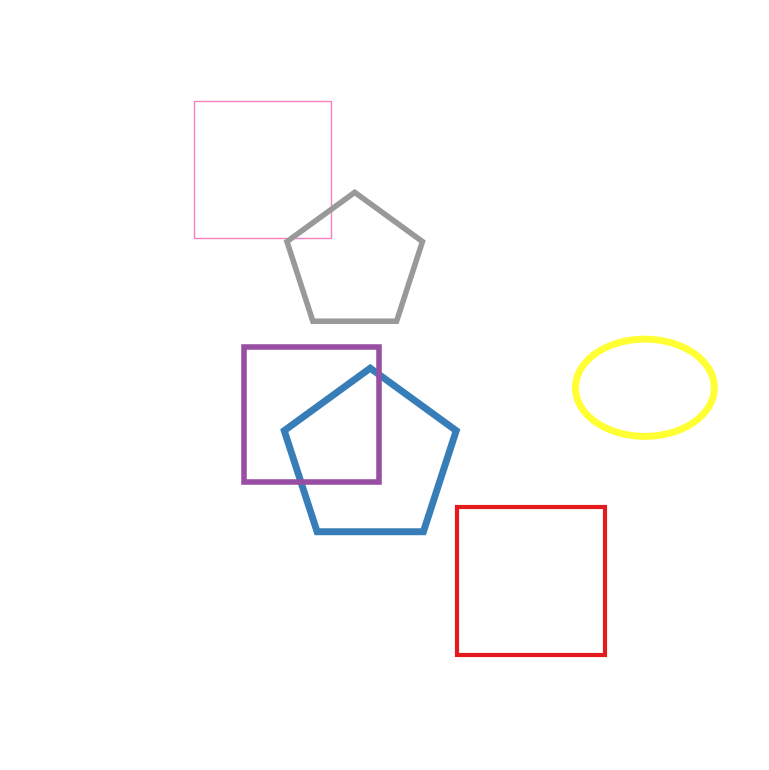[{"shape": "square", "thickness": 1.5, "radius": 0.48, "center": [0.689, 0.245]}, {"shape": "pentagon", "thickness": 2.5, "radius": 0.59, "center": [0.481, 0.404]}, {"shape": "square", "thickness": 2, "radius": 0.44, "center": [0.405, 0.462]}, {"shape": "oval", "thickness": 2.5, "radius": 0.45, "center": [0.837, 0.496]}, {"shape": "square", "thickness": 0.5, "radius": 0.44, "center": [0.341, 0.779]}, {"shape": "pentagon", "thickness": 2, "radius": 0.46, "center": [0.461, 0.658]}]